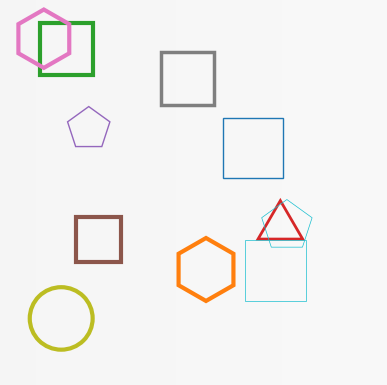[{"shape": "square", "thickness": 1, "radius": 0.39, "center": [0.653, 0.615]}, {"shape": "hexagon", "thickness": 3, "radius": 0.41, "center": [0.532, 0.3]}, {"shape": "square", "thickness": 3, "radius": 0.34, "center": [0.171, 0.873]}, {"shape": "triangle", "thickness": 2, "radius": 0.33, "center": [0.723, 0.412]}, {"shape": "pentagon", "thickness": 1, "radius": 0.29, "center": [0.229, 0.666]}, {"shape": "square", "thickness": 3, "radius": 0.3, "center": [0.254, 0.378]}, {"shape": "hexagon", "thickness": 3, "radius": 0.38, "center": [0.113, 0.899]}, {"shape": "square", "thickness": 2.5, "radius": 0.34, "center": [0.483, 0.796]}, {"shape": "circle", "thickness": 3, "radius": 0.41, "center": [0.158, 0.173]}, {"shape": "pentagon", "thickness": 0.5, "radius": 0.34, "center": [0.74, 0.413]}, {"shape": "square", "thickness": 0.5, "radius": 0.4, "center": [0.712, 0.298]}]